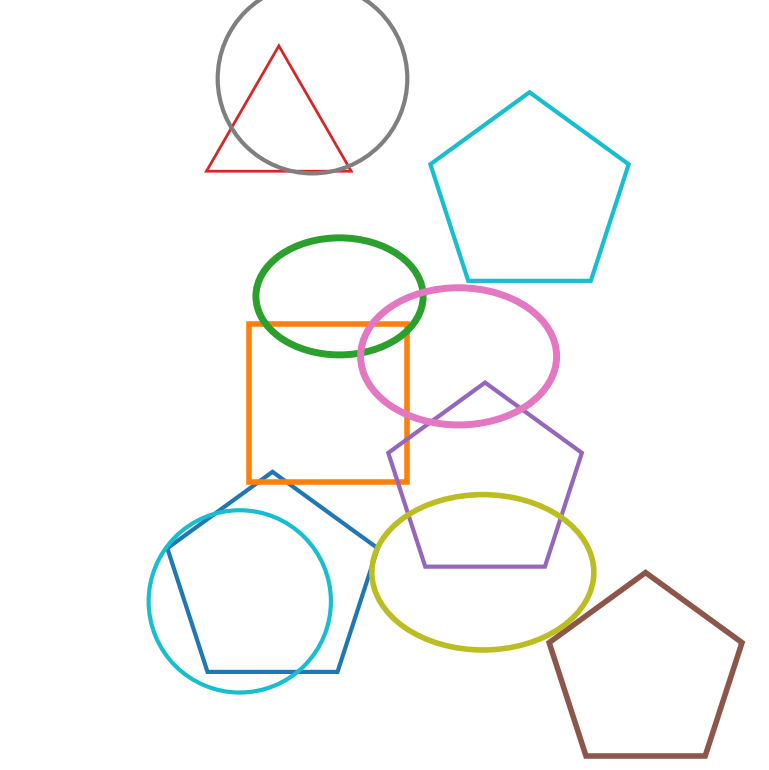[{"shape": "pentagon", "thickness": 1.5, "radius": 0.72, "center": [0.354, 0.244]}, {"shape": "square", "thickness": 2, "radius": 0.51, "center": [0.425, 0.476]}, {"shape": "oval", "thickness": 2.5, "radius": 0.54, "center": [0.441, 0.615]}, {"shape": "triangle", "thickness": 1, "radius": 0.54, "center": [0.362, 0.832]}, {"shape": "pentagon", "thickness": 1.5, "radius": 0.66, "center": [0.63, 0.371]}, {"shape": "pentagon", "thickness": 2, "radius": 0.66, "center": [0.838, 0.125]}, {"shape": "oval", "thickness": 2.5, "radius": 0.64, "center": [0.596, 0.537]}, {"shape": "circle", "thickness": 1.5, "radius": 0.62, "center": [0.406, 0.898]}, {"shape": "oval", "thickness": 2, "radius": 0.72, "center": [0.627, 0.257]}, {"shape": "circle", "thickness": 1.5, "radius": 0.59, "center": [0.311, 0.219]}, {"shape": "pentagon", "thickness": 1.5, "radius": 0.68, "center": [0.688, 0.745]}]